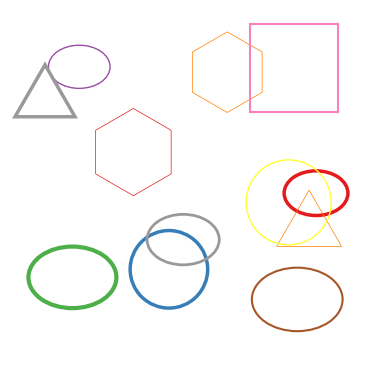[{"shape": "oval", "thickness": 2.5, "radius": 0.41, "center": [0.821, 0.498]}, {"shape": "hexagon", "thickness": 0.5, "radius": 0.57, "center": [0.346, 0.605]}, {"shape": "circle", "thickness": 2.5, "radius": 0.5, "center": [0.439, 0.3]}, {"shape": "oval", "thickness": 3, "radius": 0.57, "center": [0.188, 0.28]}, {"shape": "oval", "thickness": 1, "radius": 0.4, "center": [0.206, 0.827]}, {"shape": "hexagon", "thickness": 0.5, "radius": 0.52, "center": [0.59, 0.813]}, {"shape": "triangle", "thickness": 0.5, "radius": 0.49, "center": [0.803, 0.409]}, {"shape": "circle", "thickness": 1, "radius": 0.55, "center": [0.75, 0.474]}, {"shape": "oval", "thickness": 1.5, "radius": 0.59, "center": [0.772, 0.222]}, {"shape": "square", "thickness": 1.5, "radius": 0.57, "center": [0.764, 0.823]}, {"shape": "oval", "thickness": 2, "radius": 0.47, "center": [0.476, 0.378]}, {"shape": "triangle", "thickness": 2.5, "radius": 0.45, "center": [0.117, 0.742]}]